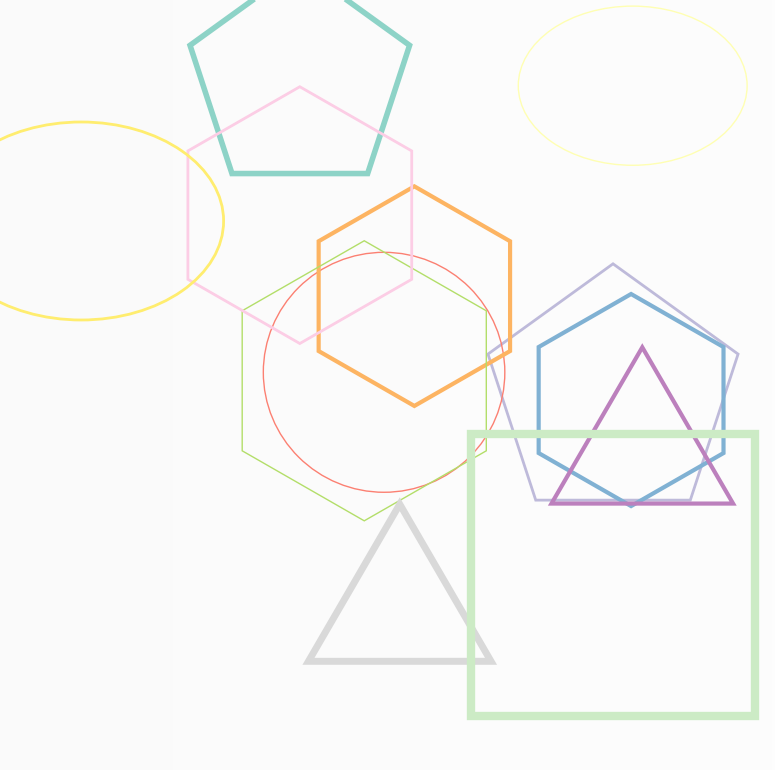[{"shape": "pentagon", "thickness": 2, "radius": 0.74, "center": [0.387, 0.895]}, {"shape": "oval", "thickness": 0.5, "radius": 0.74, "center": [0.816, 0.889]}, {"shape": "pentagon", "thickness": 1, "radius": 0.85, "center": [0.791, 0.488]}, {"shape": "circle", "thickness": 0.5, "radius": 0.78, "center": [0.496, 0.516]}, {"shape": "hexagon", "thickness": 1.5, "radius": 0.69, "center": [0.814, 0.48]}, {"shape": "hexagon", "thickness": 1.5, "radius": 0.71, "center": [0.535, 0.615]}, {"shape": "hexagon", "thickness": 0.5, "radius": 0.91, "center": [0.47, 0.505]}, {"shape": "hexagon", "thickness": 1, "radius": 0.83, "center": [0.387, 0.721]}, {"shape": "triangle", "thickness": 2.5, "radius": 0.68, "center": [0.516, 0.209]}, {"shape": "triangle", "thickness": 1.5, "radius": 0.68, "center": [0.829, 0.414]}, {"shape": "square", "thickness": 3, "radius": 0.92, "center": [0.791, 0.253]}, {"shape": "oval", "thickness": 1, "radius": 0.92, "center": [0.105, 0.713]}]